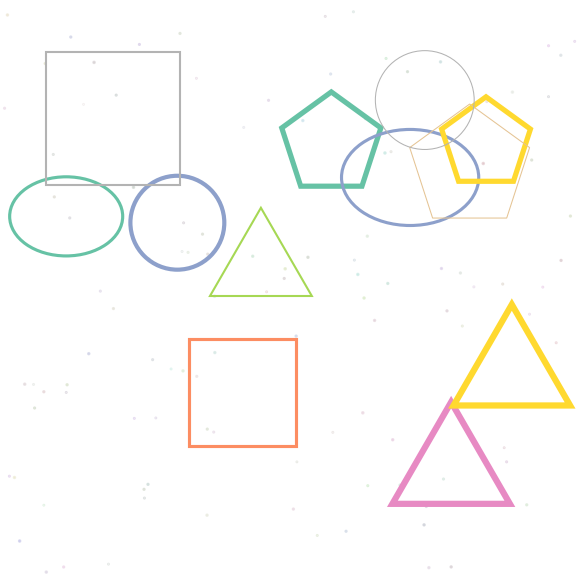[{"shape": "oval", "thickness": 1.5, "radius": 0.49, "center": [0.115, 0.624]}, {"shape": "pentagon", "thickness": 2.5, "radius": 0.45, "center": [0.574, 0.75]}, {"shape": "square", "thickness": 1.5, "radius": 0.46, "center": [0.419, 0.32]}, {"shape": "oval", "thickness": 1.5, "radius": 0.59, "center": [0.71, 0.692]}, {"shape": "circle", "thickness": 2, "radius": 0.41, "center": [0.307, 0.613]}, {"shape": "triangle", "thickness": 3, "radius": 0.59, "center": [0.781, 0.185]}, {"shape": "triangle", "thickness": 1, "radius": 0.51, "center": [0.452, 0.537]}, {"shape": "triangle", "thickness": 3, "radius": 0.58, "center": [0.886, 0.355]}, {"shape": "pentagon", "thickness": 2.5, "radius": 0.4, "center": [0.842, 0.751]}, {"shape": "pentagon", "thickness": 0.5, "radius": 0.55, "center": [0.813, 0.71]}, {"shape": "square", "thickness": 1, "radius": 0.58, "center": [0.195, 0.794]}, {"shape": "circle", "thickness": 0.5, "radius": 0.43, "center": [0.736, 0.826]}]